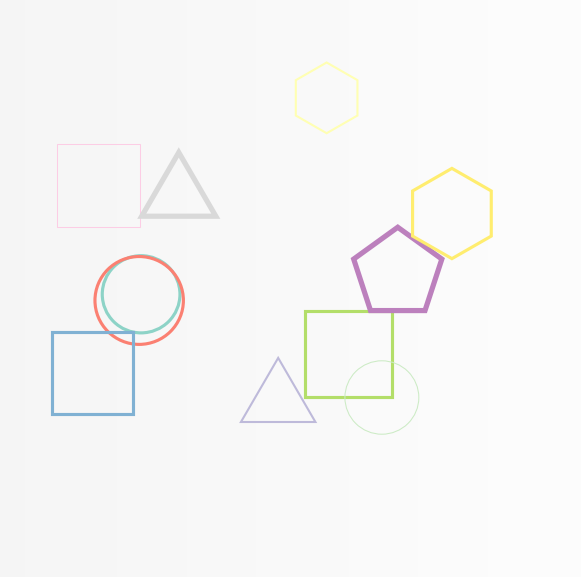[{"shape": "circle", "thickness": 1.5, "radius": 0.33, "center": [0.243, 0.49]}, {"shape": "hexagon", "thickness": 1, "radius": 0.31, "center": [0.562, 0.83]}, {"shape": "triangle", "thickness": 1, "radius": 0.37, "center": [0.479, 0.305]}, {"shape": "circle", "thickness": 1.5, "radius": 0.38, "center": [0.239, 0.479]}, {"shape": "square", "thickness": 1.5, "radius": 0.35, "center": [0.159, 0.353]}, {"shape": "square", "thickness": 1.5, "radius": 0.37, "center": [0.599, 0.386]}, {"shape": "square", "thickness": 0.5, "radius": 0.36, "center": [0.169, 0.678]}, {"shape": "triangle", "thickness": 2.5, "radius": 0.37, "center": [0.308, 0.662]}, {"shape": "pentagon", "thickness": 2.5, "radius": 0.4, "center": [0.684, 0.526]}, {"shape": "circle", "thickness": 0.5, "radius": 0.32, "center": [0.657, 0.311]}, {"shape": "hexagon", "thickness": 1.5, "radius": 0.39, "center": [0.777, 0.629]}]